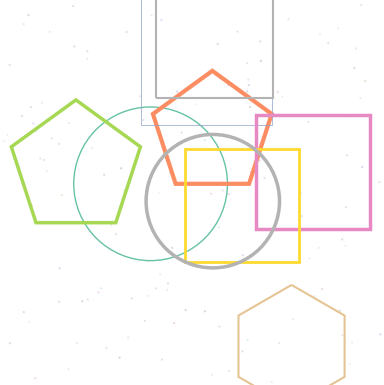[{"shape": "circle", "thickness": 1, "radius": 1.0, "center": [0.391, 0.523]}, {"shape": "pentagon", "thickness": 3, "radius": 0.81, "center": [0.552, 0.654]}, {"shape": "square", "thickness": 0.5, "radius": 0.85, "center": [0.537, 0.846]}, {"shape": "square", "thickness": 2.5, "radius": 0.74, "center": [0.814, 0.554]}, {"shape": "pentagon", "thickness": 2.5, "radius": 0.88, "center": [0.197, 0.564]}, {"shape": "square", "thickness": 2, "radius": 0.74, "center": [0.629, 0.467]}, {"shape": "hexagon", "thickness": 1.5, "radius": 0.8, "center": [0.757, 0.101]}, {"shape": "circle", "thickness": 2.5, "radius": 0.87, "center": [0.553, 0.477]}, {"shape": "square", "thickness": 1.5, "radius": 0.76, "center": [0.558, 0.896]}]